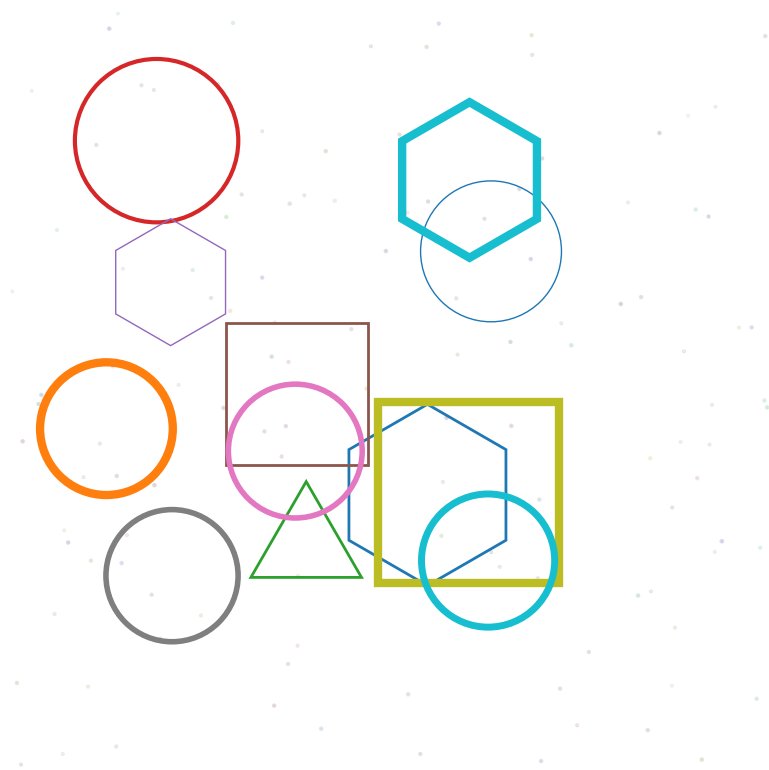[{"shape": "circle", "thickness": 0.5, "radius": 0.46, "center": [0.638, 0.674]}, {"shape": "hexagon", "thickness": 1, "radius": 0.59, "center": [0.555, 0.357]}, {"shape": "circle", "thickness": 3, "radius": 0.43, "center": [0.138, 0.443]}, {"shape": "triangle", "thickness": 1, "radius": 0.41, "center": [0.398, 0.292]}, {"shape": "circle", "thickness": 1.5, "radius": 0.53, "center": [0.203, 0.817]}, {"shape": "hexagon", "thickness": 0.5, "radius": 0.41, "center": [0.222, 0.634]}, {"shape": "square", "thickness": 1, "radius": 0.46, "center": [0.386, 0.488]}, {"shape": "circle", "thickness": 2, "radius": 0.43, "center": [0.383, 0.414]}, {"shape": "circle", "thickness": 2, "radius": 0.43, "center": [0.223, 0.252]}, {"shape": "square", "thickness": 3, "radius": 0.59, "center": [0.609, 0.36]}, {"shape": "circle", "thickness": 2.5, "radius": 0.43, "center": [0.634, 0.272]}, {"shape": "hexagon", "thickness": 3, "radius": 0.51, "center": [0.61, 0.766]}]